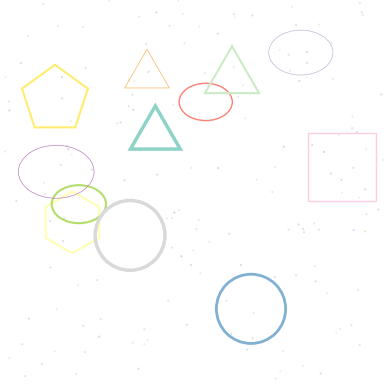[{"shape": "triangle", "thickness": 2.5, "radius": 0.37, "center": [0.403, 0.65]}, {"shape": "hexagon", "thickness": 1.5, "radius": 0.4, "center": [0.188, 0.423]}, {"shape": "oval", "thickness": 0.5, "radius": 0.42, "center": [0.781, 0.863]}, {"shape": "oval", "thickness": 1, "radius": 0.35, "center": [0.534, 0.735]}, {"shape": "circle", "thickness": 2, "radius": 0.45, "center": [0.652, 0.198]}, {"shape": "triangle", "thickness": 0.5, "radius": 0.34, "center": [0.382, 0.805]}, {"shape": "oval", "thickness": 1.5, "radius": 0.35, "center": [0.205, 0.47]}, {"shape": "square", "thickness": 1, "radius": 0.44, "center": [0.888, 0.566]}, {"shape": "circle", "thickness": 2.5, "radius": 0.45, "center": [0.338, 0.389]}, {"shape": "oval", "thickness": 0.5, "radius": 0.49, "center": [0.146, 0.554]}, {"shape": "triangle", "thickness": 1.5, "radius": 0.41, "center": [0.603, 0.799]}, {"shape": "pentagon", "thickness": 1.5, "radius": 0.45, "center": [0.143, 0.742]}]